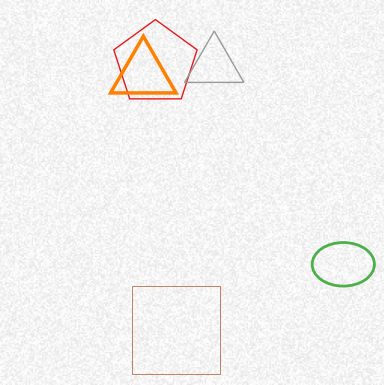[{"shape": "pentagon", "thickness": 1, "radius": 0.57, "center": [0.404, 0.835]}, {"shape": "oval", "thickness": 2, "radius": 0.4, "center": [0.892, 0.313]}, {"shape": "triangle", "thickness": 2.5, "radius": 0.49, "center": [0.372, 0.808]}, {"shape": "square", "thickness": 0.5, "radius": 0.57, "center": [0.457, 0.142]}, {"shape": "triangle", "thickness": 1, "radius": 0.44, "center": [0.556, 0.83]}]